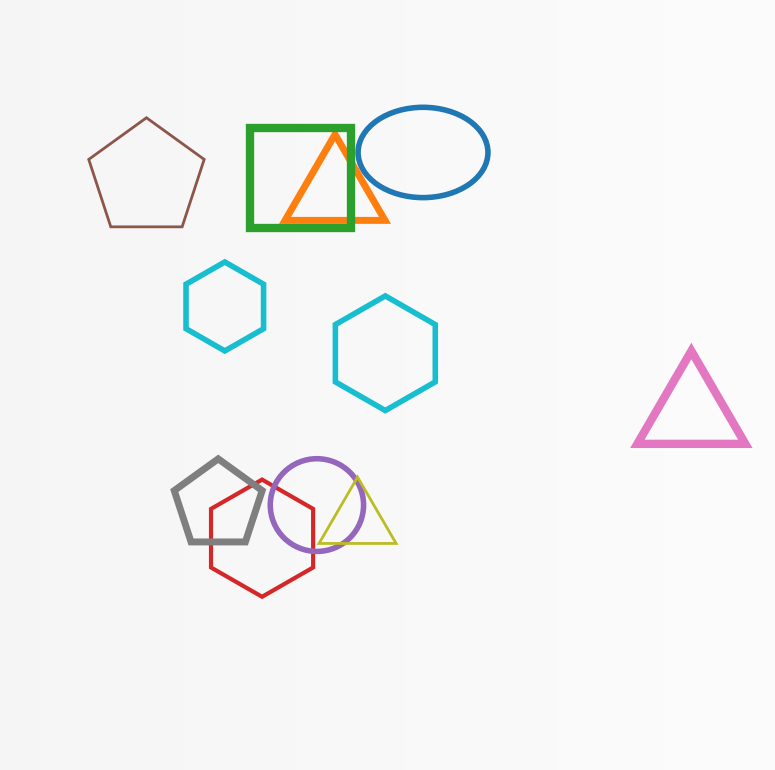[{"shape": "oval", "thickness": 2, "radius": 0.42, "center": [0.546, 0.802]}, {"shape": "triangle", "thickness": 2.5, "radius": 0.37, "center": [0.432, 0.751]}, {"shape": "square", "thickness": 3, "radius": 0.33, "center": [0.388, 0.769]}, {"shape": "hexagon", "thickness": 1.5, "radius": 0.38, "center": [0.338, 0.301]}, {"shape": "circle", "thickness": 2, "radius": 0.3, "center": [0.409, 0.344]}, {"shape": "pentagon", "thickness": 1, "radius": 0.39, "center": [0.189, 0.769]}, {"shape": "triangle", "thickness": 3, "radius": 0.4, "center": [0.892, 0.464]}, {"shape": "pentagon", "thickness": 2.5, "radius": 0.3, "center": [0.282, 0.344]}, {"shape": "triangle", "thickness": 1, "radius": 0.29, "center": [0.461, 0.323]}, {"shape": "hexagon", "thickness": 2, "radius": 0.29, "center": [0.29, 0.602]}, {"shape": "hexagon", "thickness": 2, "radius": 0.37, "center": [0.497, 0.541]}]